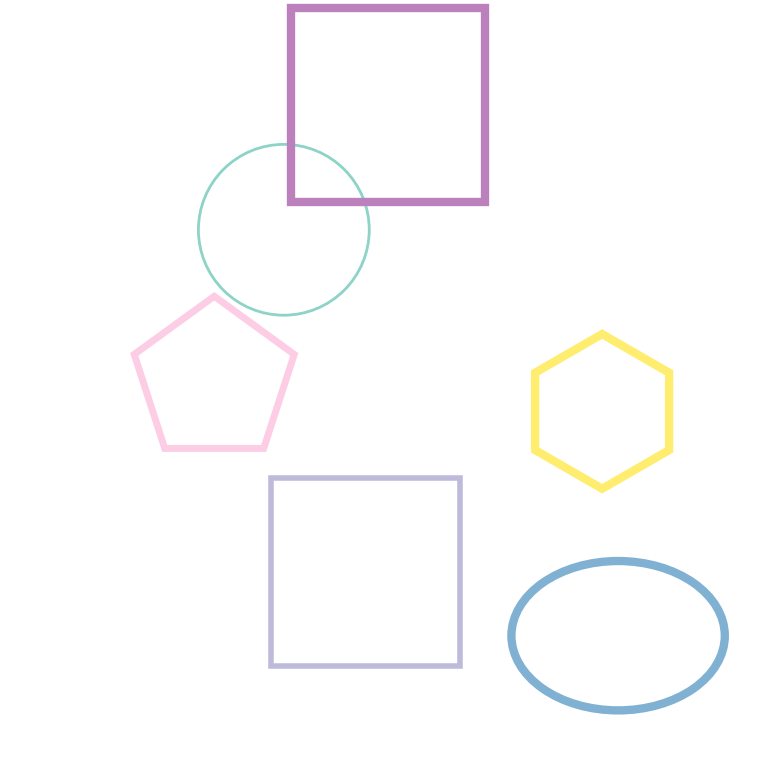[{"shape": "circle", "thickness": 1, "radius": 0.55, "center": [0.369, 0.702]}, {"shape": "square", "thickness": 2, "radius": 0.61, "center": [0.475, 0.257]}, {"shape": "oval", "thickness": 3, "radius": 0.69, "center": [0.803, 0.174]}, {"shape": "pentagon", "thickness": 2.5, "radius": 0.55, "center": [0.278, 0.506]}, {"shape": "square", "thickness": 3, "radius": 0.63, "center": [0.504, 0.863]}, {"shape": "hexagon", "thickness": 3, "radius": 0.5, "center": [0.782, 0.466]}]